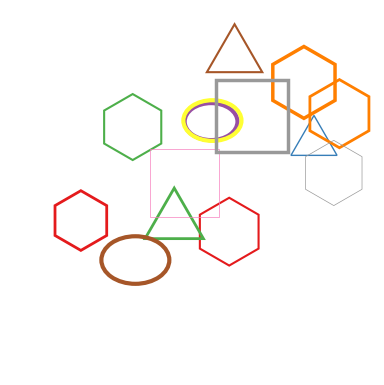[{"shape": "hexagon", "thickness": 2, "radius": 0.39, "center": [0.21, 0.427]}, {"shape": "hexagon", "thickness": 1.5, "radius": 0.44, "center": [0.595, 0.398]}, {"shape": "triangle", "thickness": 1, "radius": 0.35, "center": [0.816, 0.631]}, {"shape": "hexagon", "thickness": 1.5, "radius": 0.43, "center": [0.345, 0.67]}, {"shape": "triangle", "thickness": 2, "radius": 0.44, "center": [0.453, 0.424]}, {"shape": "oval", "thickness": 3, "radius": 0.34, "center": [0.548, 0.684]}, {"shape": "hexagon", "thickness": 2.5, "radius": 0.47, "center": [0.789, 0.786]}, {"shape": "hexagon", "thickness": 2, "radius": 0.44, "center": [0.882, 0.705]}, {"shape": "oval", "thickness": 3, "radius": 0.38, "center": [0.552, 0.687]}, {"shape": "oval", "thickness": 3, "radius": 0.44, "center": [0.352, 0.325]}, {"shape": "triangle", "thickness": 1.5, "radius": 0.42, "center": [0.609, 0.854]}, {"shape": "square", "thickness": 0.5, "radius": 0.44, "center": [0.479, 0.525]}, {"shape": "hexagon", "thickness": 0.5, "radius": 0.42, "center": [0.867, 0.551]}, {"shape": "square", "thickness": 2.5, "radius": 0.47, "center": [0.654, 0.699]}]